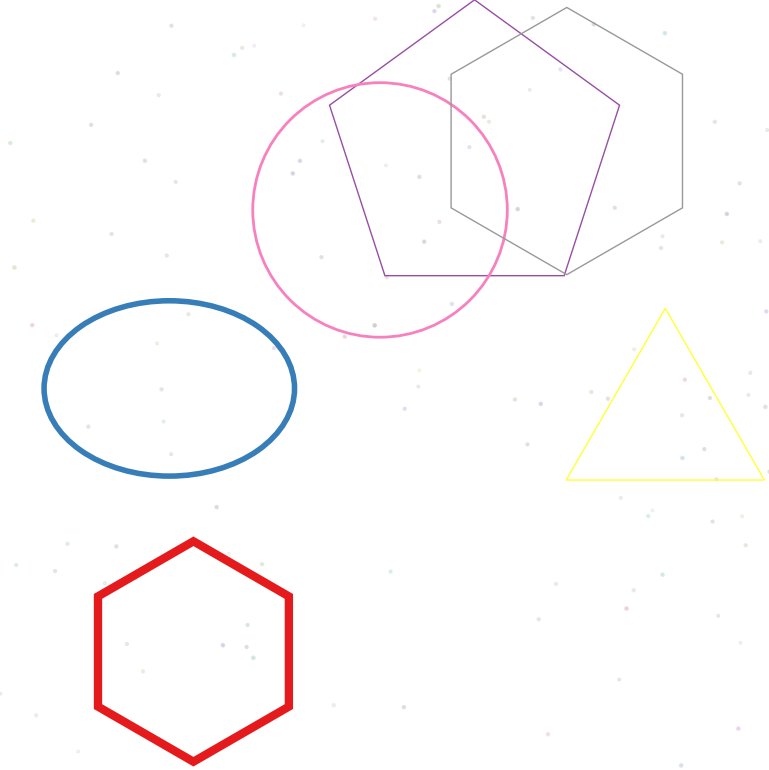[{"shape": "hexagon", "thickness": 3, "radius": 0.72, "center": [0.251, 0.154]}, {"shape": "oval", "thickness": 2, "radius": 0.81, "center": [0.22, 0.496]}, {"shape": "pentagon", "thickness": 0.5, "radius": 0.99, "center": [0.616, 0.802]}, {"shape": "triangle", "thickness": 0.5, "radius": 0.74, "center": [0.864, 0.451]}, {"shape": "circle", "thickness": 1, "radius": 0.83, "center": [0.494, 0.727]}, {"shape": "hexagon", "thickness": 0.5, "radius": 0.87, "center": [0.736, 0.817]}]